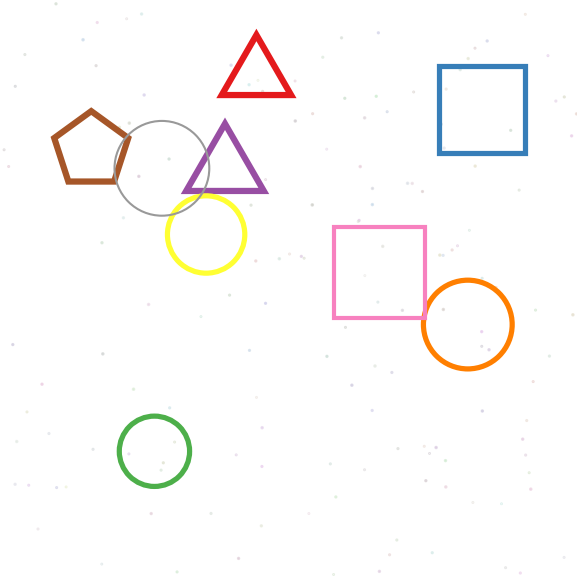[{"shape": "triangle", "thickness": 3, "radius": 0.35, "center": [0.444, 0.869]}, {"shape": "square", "thickness": 2.5, "radius": 0.38, "center": [0.835, 0.81]}, {"shape": "circle", "thickness": 2.5, "radius": 0.3, "center": [0.267, 0.218]}, {"shape": "triangle", "thickness": 3, "radius": 0.39, "center": [0.39, 0.707]}, {"shape": "circle", "thickness": 2.5, "radius": 0.38, "center": [0.81, 0.437]}, {"shape": "circle", "thickness": 2.5, "radius": 0.33, "center": [0.357, 0.593]}, {"shape": "pentagon", "thickness": 3, "radius": 0.34, "center": [0.158, 0.739]}, {"shape": "square", "thickness": 2, "radius": 0.39, "center": [0.657, 0.527]}, {"shape": "circle", "thickness": 1, "radius": 0.41, "center": [0.28, 0.708]}]